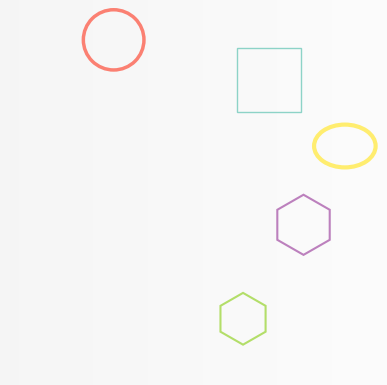[{"shape": "square", "thickness": 1, "radius": 0.42, "center": [0.694, 0.793]}, {"shape": "circle", "thickness": 2.5, "radius": 0.39, "center": [0.293, 0.896]}, {"shape": "hexagon", "thickness": 1.5, "radius": 0.34, "center": [0.627, 0.172]}, {"shape": "hexagon", "thickness": 1.5, "radius": 0.39, "center": [0.783, 0.416]}, {"shape": "oval", "thickness": 3, "radius": 0.4, "center": [0.89, 0.621]}]